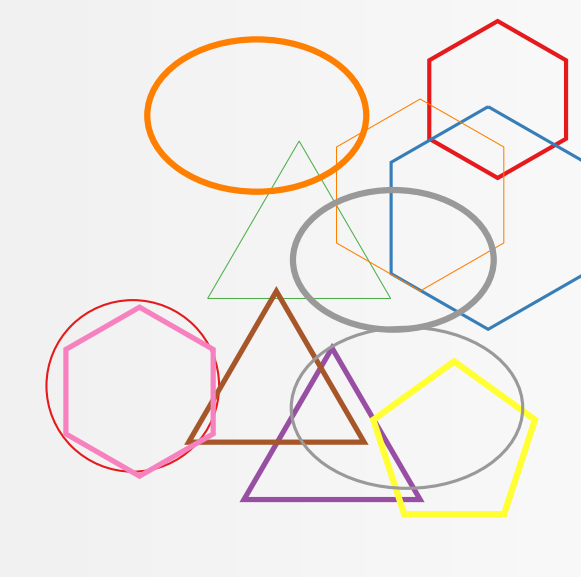[{"shape": "hexagon", "thickness": 2, "radius": 0.68, "center": [0.856, 0.827]}, {"shape": "circle", "thickness": 1, "radius": 0.74, "center": [0.228, 0.331]}, {"shape": "hexagon", "thickness": 1.5, "radius": 0.96, "center": [0.84, 0.622]}, {"shape": "triangle", "thickness": 0.5, "radius": 0.91, "center": [0.515, 0.573]}, {"shape": "triangle", "thickness": 2.5, "radius": 0.87, "center": [0.571, 0.222]}, {"shape": "hexagon", "thickness": 0.5, "radius": 0.83, "center": [0.723, 0.661]}, {"shape": "oval", "thickness": 3, "radius": 0.94, "center": [0.442, 0.799]}, {"shape": "pentagon", "thickness": 3, "radius": 0.73, "center": [0.781, 0.227]}, {"shape": "triangle", "thickness": 2.5, "radius": 0.87, "center": [0.476, 0.321]}, {"shape": "hexagon", "thickness": 2.5, "radius": 0.73, "center": [0.24, 0.321]}, {"shape": "oval", "thickness": 1.5, "radius": 1.0, "center": [0.7, 0.293]}, {"shape": "oval", "thickness": 3, "radius": 0.86, "center": [0.677, 0.549]}]